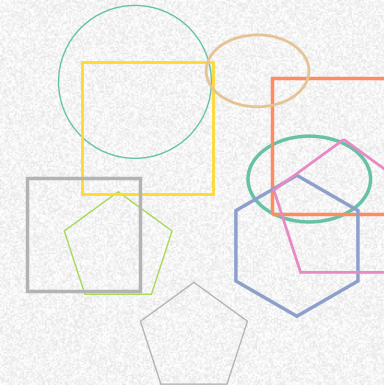[{"shape": "oval", "thickness": 2.5, "radius": 0.8, "center": [0.803, 0.535]}, {"shape": "circle", "thickness": 1, "radius": 0.99, "center": [0.351, 0.787]}, {"shape": "square", "thickness": 2.5, "radius": 0.88, "center": [0.884, 0.621]}, {"shape": "hexagon", "thickness": 2.5, "radius": 0.91, "center": [0.771, 0.362]}, {"shape": "pentagon", "thickness": 2, "radius": 0.95, "center": [0.893, 0.447]}, {"shape": "pentagon", "thickness": 1, "radius": 0.74, "center": [0.307, 0.355]}, {"shape": "square", "thickness": 2, "radius": 0.85, "center": [0.383, 0.668]}, {"shape": "oval", "thickness": 2, "radius": 0.67, "center": [0.669, 0.816]}, {"shape": "square", "thickness": 2.5, "radius": 0.73, "center": [0.217, 0.391]}, {"shape": "pentagon", "thickness": 1, "radius": 0.73, "center": [0.504, 0.12]}]